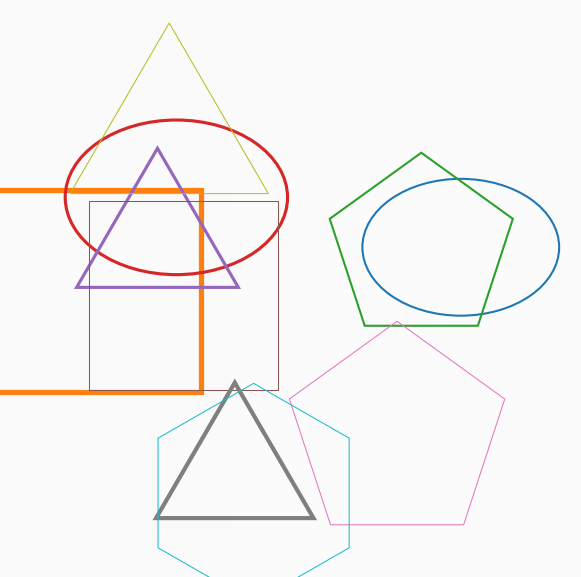[{"shape": "oval", "thickness": 1, "radius": 0.85, "center": [0.793, 0.571]}, {"shape": "square", "thickness": 2.5, "radius": 0.88, "center": [0.171, 0.495]}, {"shape": "pentagon", "thickness": 1, "radius": 0.83, "center": [0.725, 0.569]}, {"shape": "oval", "thickness": 1.5, "radius": 0.96, "center": [0.303, 0.657]}, {"shape": "triangle", "thickness": 1.5, "radius": 0.8, "center": [0.271, 0.582]}, {"shape": "square", "thickness": 0.5, "radius": 0.82, "center": [0.316, 0.487]}, {"shape": "pentagon", "thickness": 0.5, "radius": 0.97, "center": [0.683, 0.248]}, {"shape": "triangle", "thickness": 2, "radius": 0.78, "center": [0.404, 0.18]}, {"shape": "triangle", "thickness": 0.5, "radius": 0.98, "center": [0.291, 0.762]}, {"shape": "hexagon", "thickness": 0.5, "radius": 0.95, "center": [0.436, 0.145]}]